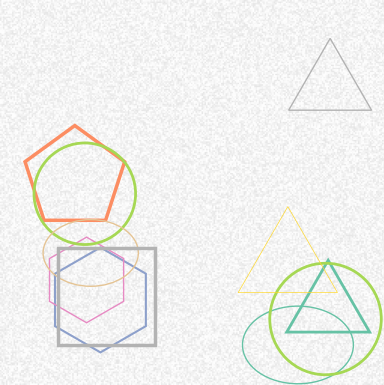[{"shape": "oval", "thickness": 1, "radius": 0.72, "center": [0.774, 0.104]}, {"shape": "triangle", "thickness": 2, "radius": 0.62, "center": [0.852, 0.2]}, {"shape": "pentagon", "thickness": 2.5, "radius": 0.68, "center": [0.194, 0.538]}, {"shape": "hexagon", "thickness": 1.5, "radius": 0.68, "center": [0.261, 0.221]}, {"shape": "hexagon", "thickness": 1, "radius": 0.56, "center": [0.225, 0.273]}, {"shape": "circle", "thickness": 2, "radius": 0.72, "center": [0.846, 0.171]}, {"shape": "circle", "thickness": 2, "radius": 0.66, "center": [0.22, 0.497]}, {"shape": "triangle", "thickness": 0.5, "radius": 0.74, "center": [0.748, 0.315]}, {"shape": "oval", "thickness": 1, "radius": 0.62, "center": [0.236, 0.343]}, {"shape": "square", "thickness": 2.5, "radius": 0.63, "center": [0.278, 0.23]}, {"shape": "triangle", "thickness": 1, "radius": 0.62, "center": [0.857, 0.776]}]